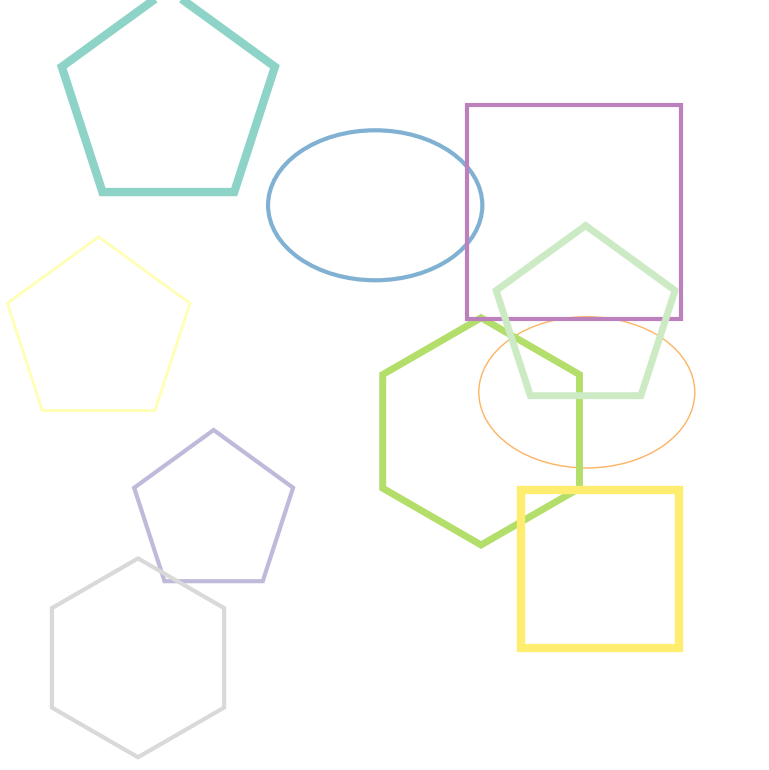[{"shape": "pentagon", "thickness": 3, "radius": 0.73, "center": [0.219, 0.868]}, {"shape": "pentagon", "thickness": 1, "radius": 0.62, "center": [0.128, 0.568]}, {"shape": "pentagon", "thickness": 1.5, "radius": 0.54, "center": [0.277, 0.333]}, {"shape": "oval", "thickness": 1.5, "radius": 0.7, "center": [0.487, 0.733]}, {"shape": "oval", "thickness": 0.5, "radius": 0.7, "center": [0.762, 0.49]}, {"shape": "hexagon", "thickness": 2.5, "radius": 0.74, "center": [0.625, 0.44]}, {"shape": "hexagon", "thickness": 1.5, "radius": 0.65, "center": [0.179, 0.146]}, {"shape": "square", "thickness": 1.5, "radius": 0.7, "center": [0.745, 0.725]}, {"shape": "pentagon", "thickness": 2.5, "radius": 0.61, "center": [0.761, 0.585]}, {"shape": "square", "thickness": 3, "radius": 0.51, "center": [0.78, 0.261]}]